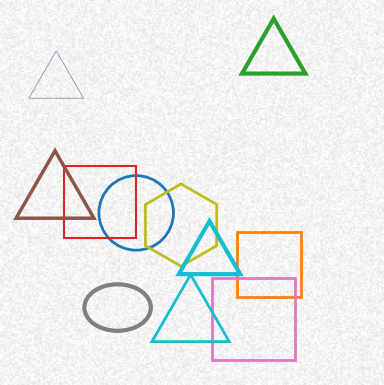[{"shape": "circle", "thickness": 2, "radius": 0.48, "center": [0.354, 0.447]}, {"shape": "square", "thickness": 2, "radius": 0.42, "center": [0.699, 0.313]}, {"shape": "triangle", "thickness": 3, "radius": 0.48, "center": [0.711, 0.856]}, {"shape": "square", "thickness": 1.5, "radius": 0.47, "center": [0.26, 0.476]}, {"shape": "triangle", "thickness": 0.5, "radius": 0.41, "center": [0.146, 0.786]}, {"shape": "triangle", "thickness": 2.5, "radius": 0.58, "center": [0.143, 0.492]}, {"shape": "square", "thickness": 2, "radius": 0.54, "center": [0.659, 0.171]}, {"shape": "oval", "thickness": 3, "radius": 0.43, "center": [0.305, 0.201]}, {"shape": "hexagon", "thickness": 2, "radius": 0.53, "center": [0.47, 0.415]}, {"shape": "triangle", "thickness": 3, "radius": 0.46, "center": [0.544, 0.334]}, {"shape": "triangle", "thickness": 2, "radius": 0.58, "center": [0.495, 0.171]}]